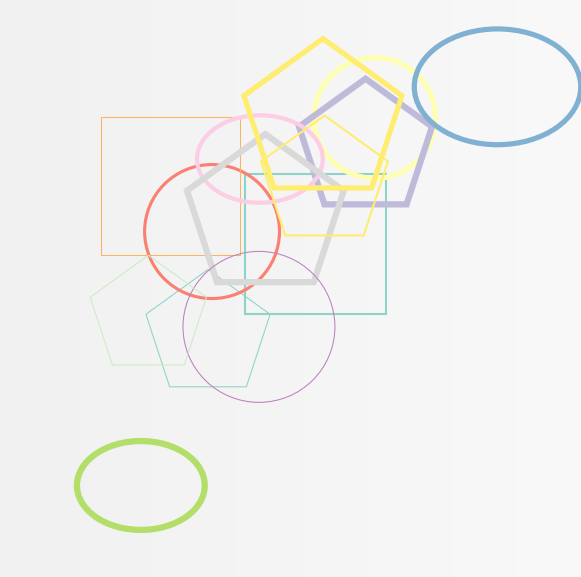[{"shape": "pentagon", "thickness": 0.5, "radius": 0.56, "center": [0.358, 0.42]}, {"shape": "square", "thickness": 1, "radius": 0.6, "center": [0.543, 0.576]}, {"shape": "circle", "thickness": 2.5, "radius": 0.52, "center": [0.645, 0.795]}, {"shape": "pentagon", "thickness": 3, "radius": 0.6, "center": [0.629, 0.743]}, {"shape": "circle", "thickness": 1.5, "radius": 0.58, "center": [0.365, 0.598]}, {"shape": "oval", "thickness": 2.5, "radius": 0.72, "center": [0.856, 0.849]}, {"shape": "square", "thickness": 0.5, "radius": 0.6, "center": [0.294, 0.676]}, {"shape": "oval", "thickness": 3, "radius": 0.55, "center": [0.242, 0.158]}, {"shape": "oval", "thickness": 2, "radius": 0.54, "center": [0.447, 0.724]}, {"shape": "pentagon", "thickness": 3, "radius": 0.71, "center": [0.457, 0.625]}, {"shape": "circle", "thickness": 0.5, "radius": 0.65, "center": [0.446, 0.433]}, {"shape": "pentagon", "thickness": 0.5, "radius": 0.53, "center": [0.255, 0.452]}, {"shape": "pentagon", "thickness": 1, "radius": 0.57, "center": [0.558, 0.684]}, {"shape": "pentagon", "thickness": 2.5, "radius": 0.71, "center": [0.556, 0.789]}]